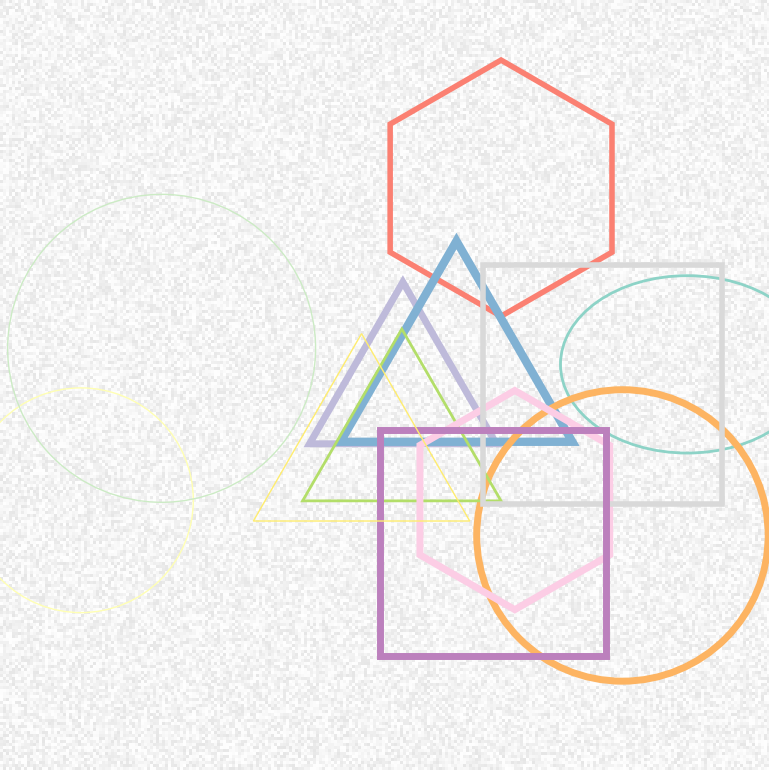[{"shape": "oval", "thickness": 1, "radius": 0.82, "center": [0.892, 0.527]}, {"shape": "circle", "thickness": 0.5, "radius": 0.73, "center": [0.105, 0.35]}, {"shape": "triangle", "thickness": 2.5, "radius": 0.7, "center": [0.523, 0.494]}, {"shape": "hexagon", "thickness": 2, "radius": 0.83, "center": [0.651, 0.756]}, {"shape": "triangle", "thickness": 3, "radius": 0.87, "center": [0.593, 0.513]}, {"shape": "circle", "thickness": 2.5, "radius": 0.95, "center": [0.808, 0.305]}, {"shape": "triangle", "thickness": 1, "radius": 0.74, "center": [0.522, 0.424]}, {"shape": "hexagon", "thickness": 2.5, "radius": 0.71, "center": [0.669, 0.351]}, {"shape": "square", "thickness": 2, "radius": 0.77, "center": [0.782, 0.501]}, {"shape": "square", "thickness": 2.5, "radius": 0.73, "center": [0.64, 0.294]}, {"shape": "circle", "thickness": 0.5, "radius": 1.0, "center": [0.21, 0.548]}, {"shape": "triangle", "thickness": 0.5, "radius": 0.81, "center": [0.47, 0.404]}]